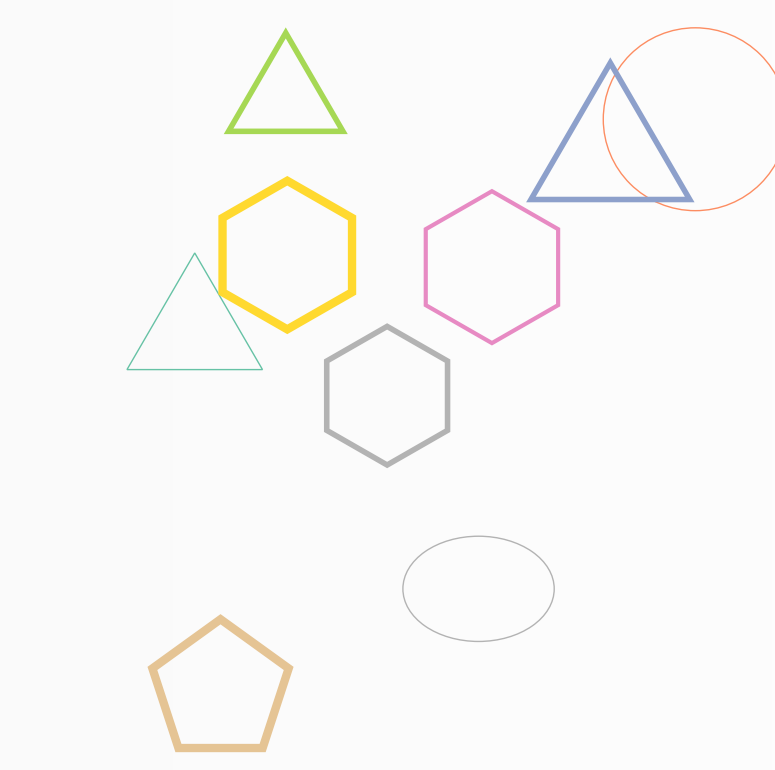[{"shape": "triangle", "thickness": 0.5, "radius": 0.5, "center": [0.251, 0.57]}, {"shape": "circle", "thickness": 0.5, "radius": 0.59, "center": [0.897, 0.845]}, {"shape": "triangle", "thickness": 2, "radius": 0.59, "center": [0.788, 0.8]}, {"shape": "hexagon", "thickness": 1.5, "radius": 0.49, "center": [0.635, 0.653]}, {"shape": "triangle", "thickness": 2, "radius": 0.43, "center": [0.369, 0.872]}, {"shape": "hexagon", "thickness": 3, "radius": 0.48, "center": [0.371, 0.669]}, {"shape": "pentagon", "thickness": 3, "radius": 0.46, "center": [0.285, 0.103]}, {"shape": "hexagon", "thickness": 2, "radius": 0.45, "center": [0.5, 0.486]}, {"shape": "oval", "thickness": 0.5, "radius": 0.49, "center": [0.617, 0.235]}]